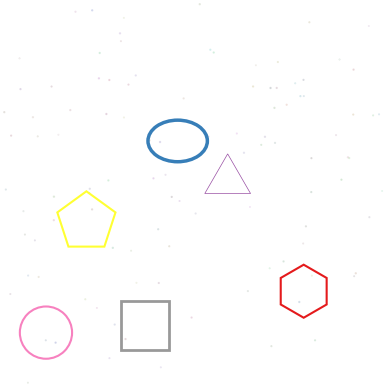[{"shape": "hexagon", "thickness": 1.5, "radius": 0.34, "center": [0.789, 0.244]}, {"shape": "oval", "thickness": 2.5, "radius": 0.39, "center": [0.461, 0.634]}, {"shape": "triangle", "thickness": 0.5, "radius": 0.34, "center": [0.591, 0.532]}, {"shape": "pentagon", "thickness": 1.5, "radius": 0.4, "center": [0.224, 0.424]}, {"shape": "circle", "thickness": 1.5, "radius": 0.34, "center": [0.119, 0.136]}, {"shape": "square", "thickness": 2, "radius": 0.32, "center": [0.377, 0.154]}]